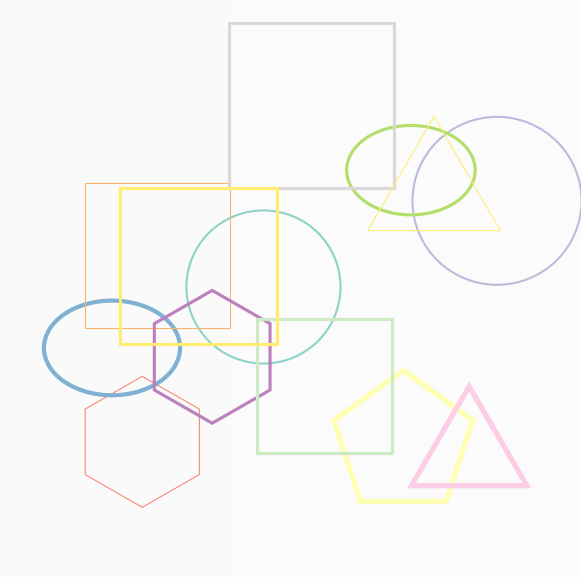[{"shape": "circle", "thickness": 1, "radius": 0.66, "center": [0.453, 0.502]}, {"shape": "pentagon", "thickness": 2.5, "radius": 0.63, "center": [0.694, 0.232]}, {"shape": "circle", "thickness": 1, "radius": 0.73, "center": [0.855, 0.651]}, {"shape": "hexagon", "thickness": 0.5, "radius": 0.57, "center": [0.245, 0.234]}, {"shape": "oval", "thickness": 2, "radius": 0.59, "center": [0.193, 0.397]}, {"shape": "square", "thickness": 0.5, "radius": 0.62, "center": [0.27, 0.557]}, {"shape": "oval", "thickness": 1.5, "radius": 0.55, "center": [0.707, 0.704]}, {"shape": "triangle", "thickness": 2.5, "radius": 0.57, "center": [0.807, 0.215]}, {"shape": "square", "thickness": 1.5, "radius": 0.71, "center": [0.536, 0.816]}, {"shape": "hexagon", "thickness": 1.5, "radius": 0.57, "center": [0.365, 0.381]}, {"shape": "square", "thickness": 1.5, "radius": 0.58, "center": [0.558, 0.331]}, {"shape": "triangle", "thickness": 0.5, "radius": 0.66, "center": [0.747, 0.666]}, {"shape": "square", "thickness": 1.5, "radius": 0.67, "center": [0.342, 0.539]}]